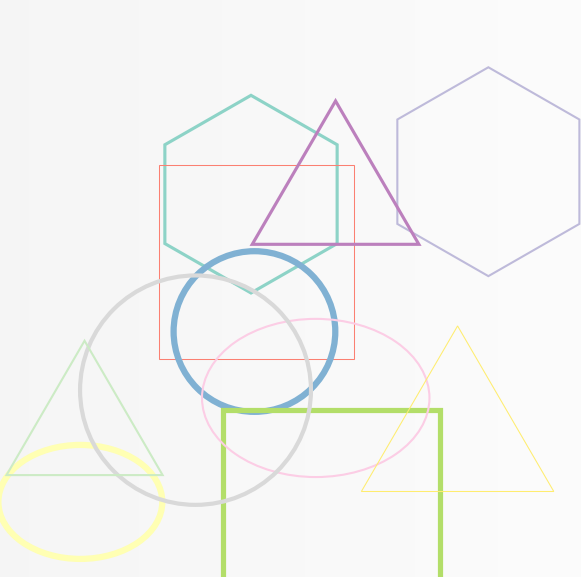[{"shape": "hexagon", "thickness": 1.5, "radius": 0.86, "center": [0.432, 0.663]}, {"shape": "oval", "thickness": 3, "radius": 0.7, "center": [0.138, 0.13]}, {"shape": "hexagon", "thickness": 1, "radius": 0.9, "center": [0.84, 0.702]}, {"shape": "square", "thickness": 0.5, "radius": 0.84, "center": [0.441, 0.546]}, {"shape": "circle", "thickness": 3, "radius": 0.7, "center": [0.438, 0.425]}, {"shape": "square", "thickness": 2.5, "radius": 0.93, "center": [0.57, 0.104]}, {"shape": "oval", "thickness": 1, "radius": 0.98, "center": [0.543, 0.31]}, {"shape": "circle", "thickness": 2, "radius": 0.99, "center": [0.336, 0.324]}, {"shape": "triangle", "thickness": 1.5, "radius": 0.83, "center": [0.577, 0.659]}, {"shape": "triangle", "thickness": 1, "radius": 0.78, "center": [0.145, 0.254]}, {"shape": "triangle", "thickness": 0.5, "radius": 0.96, "center": [0.787, 0.244]}]